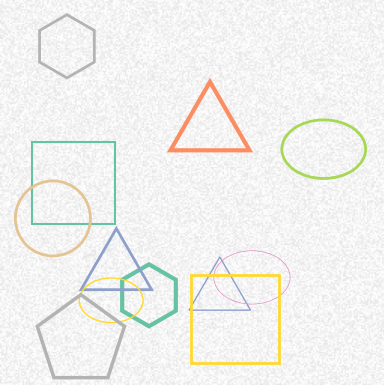[{"shape": "hexagon", "thickness": 3, "radius": 0.4, "center": [0.387, 0.233]}, {"shape": "square", "thickness": 1.5, "radius": 0.54, "center": [0.191, 0.525]}, {"shape": "triangle", "thickness": 3, "radius": 0.59, "center": [0.545, 0.669]}, {"shape": "triangle", "thickness": 2, "radius": 0.53, "center": [0.302, 0.3]}, {"shape": "triangle", "thickness": 1, "radius": 0.46, "center": [0.571, 0.24]}, {"shape": "oval", "thickness": 0.5, "radius": 0.5, "center": [0.654, 0.279]}, {"shape": "oval", "thickness": 2, "radius": 0.54, "center": [0.841, 0.613]}, {"shape": "square", "thickness": 2, "radius": 0.57, "center": [0.61, 0.172]}, {"shape": "oval", "thickness": 1, "radius": 0.41, "center": [0.289, 0.22]}, {"shape": "circle", "thickness": 2, "radius": 0.49, "center": [0.137, 0.433]}, {"shape": "hexagon", "thickness": 2, "radius": 0.41, "center": [0.174, 0.88]}, {"shape": "pentagon", "thickness": 2.5, "radius": 0.6, "center": [0.21, 0.115]}]